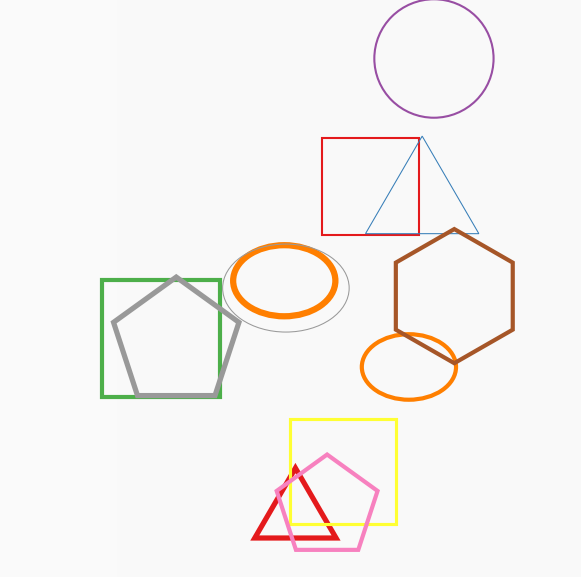[{"shape": "square", "thickness": 1, "radius": 0.42, "center": [0.638, 0.676]}, {"shape": "triangle", "thickness": 2.5, "radius": 0.4, "center": [0.508, 0.108]}, {"shape": "triangle", "thickness": 0.5, "radius": 0.56, "center": [0.726, 0.651]}, {"shape": "square", "thickness": 2, "radius": 0.51, "center": [0.277, 0.414]}, {"shape": "circle", "thickness": 1, "radius": 0.51, "center": [0.747, 0.898]}, {"shape": "oval", "thickness": 3, "radius": 0.44, "center": [0.489, 0.513]}, {"shape": "oval", "thickness": 2, "radius": 0.41, "center": [0.704, 0.364]}, {"shape": "square", "thickness": 1.5, "radius": 0.45, "center": [0.59, 0.183]}, {"shape": "hexagon", "thickness": 2, "radius": 0.58, "center": [0.782, 0.486]}, {"shape": "pentagon", "thickness": 2, "radius": 0.46, "center": [0.563, 0.121]}, {"shape": "pentagon", "thickness": 2.5, "radius": 0.57, "center": [0.303, 0.406]}, {"shape": "oval", "thickness": 0.5, "radius": 0.54, "center": [0.492, 0.5]}]